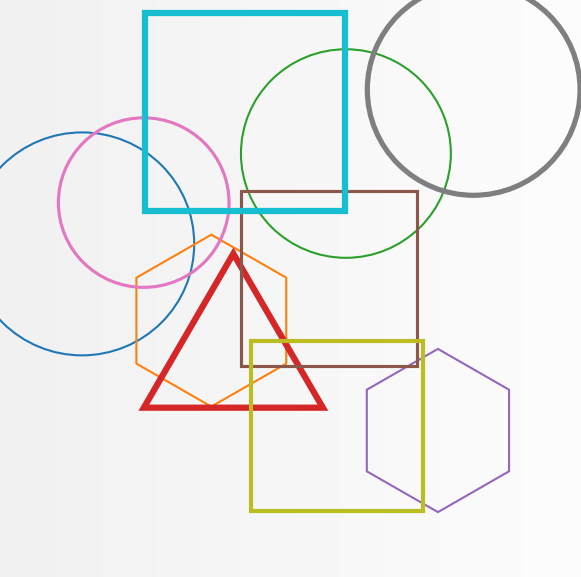[{"shape": "circle", "thickness": 1, "radius": 0.97, "center": [0.141, 0.577]}, {"shape": "hexagon", "thickness": 1, "radius": 0.74, "center": [0.364, 0.444]}, {"shape": "circle", "thickness": 1, "radius": 0.9, "center": [0.595, 0.733]}, {"shape": "triangle", "thickness": 3, "radius": 0.89, "center": [0.401, 0.382]}, {"shape": "hexagon", "thickness": 1, "radius": 0.71, "center": [0.753, 0.254]}, {"shape": "square", "thickness": 1.5, "radius": 0.76, "center": [0.566, 0.517]}, {"shape": "circle", "thickness": 1.5, "radius": 0.73, "center": [0.247, 0.648]}, {"shape": "circle", "thickness": 2.5, "radius": 0.91, "center": [0.815, 0.844]}, {"shape": "square", "thickness": 2, "radius": 0.74, "center": [0.579, 0.261]}, {"shape": "square", "thickness": 3, "radius": 0.86, "center": [0.422, 0.805]}]